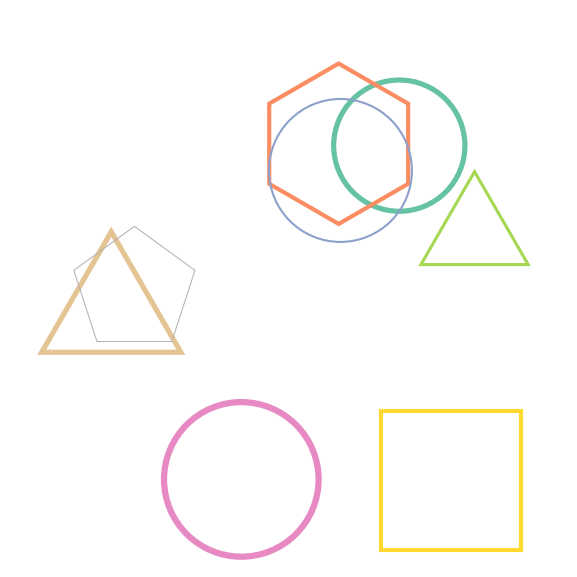[{"shape": "circle", "thickness": 2.5, "radius": 0.57, "center": [0.691, 0.747]}, {"shape": "hexagon", "thickness": 2, "radius": 0.69, "center": [0.586, 0.75]}, {"shape": "circle", "thickness": 1, "radius": 0.62, "center": [0.59, 0.704]}, {"shape": "circle", "thickness": 3, "radius": 0.67, "center": [0.418, 0.169]}, {"shape": "triangle", "thickness": 1.5, "radius": 0.54, "center": [0.822, 0.595]}, {"shape": "square", "thickness": 2, "radius": 0.6, "center": [0.781, 0.167]}, {"shape": "triangle", "thickness": 2.5, "radius": 0.7, "center": [0.193, 0.459]}, {"shape": "pentagon", "thickness": 0.5, "radius": 0.55, "center": [0.233, 0.497]}]